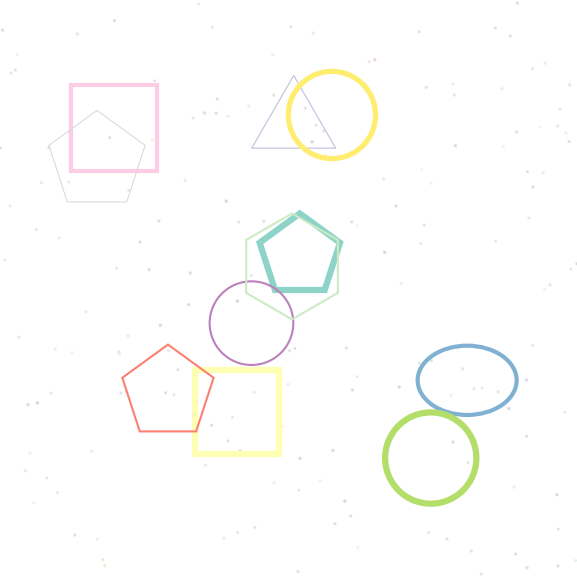[{"shape": "pentagon", "thickness": 3, "radius": 0.37, "center": [0.519, 0.556]}, {"shape": "square", "thickness": 3, "radius": 0.36, "center": [0.41, 0.286]}, {"shape": "triangle", "thickness": 0.5, "radius": 0.42, "center": [0.509, 0.785]}, {"shape": "pentagon", "thickness": 1, "radius": 0.42, "center": [0.291, 0.319]}, {"shape": "oval", "thickness": 2, "radius": 0.43, "center": [0.809, 0.341]}, {"shape": "circle", "thickness": 3, "radius": 0.39, "center": [0.746, 0.206]}, {"shape": "square", "thickness": 2, "radius": 0.37, "center": [0.198, 0.777]}, {"shape": "pentagon", "thickness": 0.5, "radius": 0.44, "center": [0.168, 0.72]}, {"shape": "circle", "thickness": 1, "radius": 0.36, "center": [0.435, 0.44]}, {"shape": "hexagon", "thickness": 1, "radius": 0.46, "center": [0.506, 0.538]}, {"shape": "circle", "thickness": 2.5, "radius": 0.38, "center": [0.575, 0.8]}]